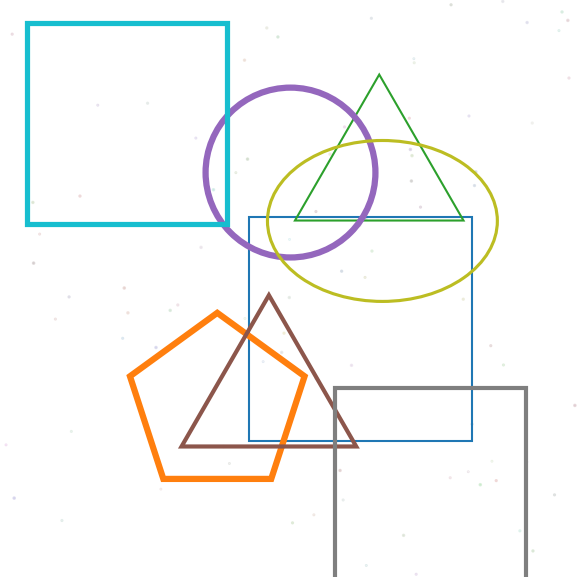[{"shape": "square", "thickness": 1, "radius": 0.97, "center": [0.624, 0.43]}, {"shape": "pentagon", "thickness": 3, "radius": 0.79, "center": [0.376, 0.298]}, {"shape": "triangle", "thickness": 1, "radius": 0.84, "center": [0.657, 0.702]}, {"shape": "circle", "thickness": 3, "radius": 0.74, "center": [0.503, 0.7]}, {"shape": "triangle", "thickness": 2, "radius": 0.87, "center": [0.466, 0.313]}, {"shape": "square", "thickness": 2, "radius": 0.83, "center": [0.745, 0.161]}, {"shape": "oval", "thickness": 1.5, "radius": 1.0, "center": [0.662, 0.617]}, {"shape": "square", "thickness": 2.5, "radius": 0.87, "center": [0.22, 0.785]}]